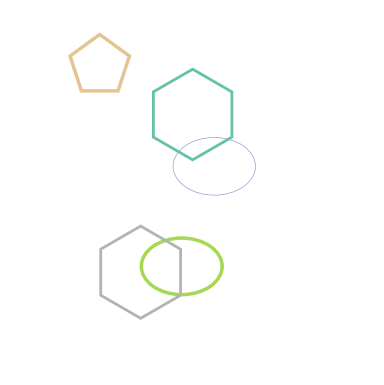[{"shape": "hexagon", "thickness": 2, "radius": 0.59, "center": [0.5, 0.703]}, {"shape": "oval", "thickness": 0.5, "radius": 0.53, "center": [0.557, 0.568]}, {"shape": "oval", "thickness": 2.5, "radius": 0.52, "center": [0.472, 0.308]}, {"shape": "pentagon", "thickness": 2.5, "radius": 0.41, "center": [0.259, 0.829]}, {"shape": "hexagon", "thickness": 2, "radius": 0.6, "center": [0.365, 0.293]}]